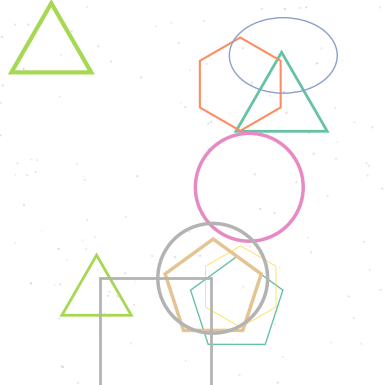[{"shape": "pentagon", "thickness": 1, "radius": 0.63, "center": [0.615, 0.207]}, {"shape": "triangle", "thickness": 2, "radius": 0.68, "center": [0.731, 0.727]}, {"shape": "hexagon", "thickness": 1.5, "radius": 0.61, "center": [0.624, 0.781]}, {"shape": "oval", "thickness": 1, "radius": 0.7, "center": [0.736, 0.856]}, {"shape": "circle", "thickness": 2.5, "radius": 0.7, "center": [0.648, 0.514]}, {"shape": "triangle", "thickness": 2, "radius": 0.52, "center": [0.251, 0.233]}, {"shape": "triangle", "thickness": 3, "radius": 0.6, "center": [0.133, 0.872]}, {"shape": "hexagon", "thickness": 0.5, "radius": 0.53, "center": [0.625, 0.256]}, {"shape": "pentagon", "thickness": 2.5, "radius": 0.66, "center": [0.554, 0.248]}, {"shape": "square", "thickness": 2, "radius": 0.72, "center": [0.404, 0.133]}, {"shape": "circle", "thickness": 2.5, "radius": 0.71, "center": [0.553, 0.277]}]